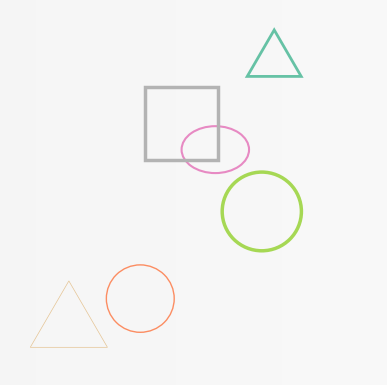[{"shape": "triangle", "thickness": 2, "radius": 0.4, "center": [0.708, 0.842]}, {"shape": "circle", "thickness": 1, "radius": 0.44, "center": [0.362, 0.224]}, {"shape": "oval", "thickness": 1.5, "radius": 0.44, "center": [0.556, 0.611]}, {"shape": "circle", "thickness": 2.5, "radius": 0.51, "center": [0.676, 0.451]}, {"shape": "triangle", "thickness": 0.5, "radius": 0.57, "center": [0.178, 0.155]}, {"shape": "square", "thickness": 2.5, "radius": 0.47, "center": [0.468, 0.679]}]